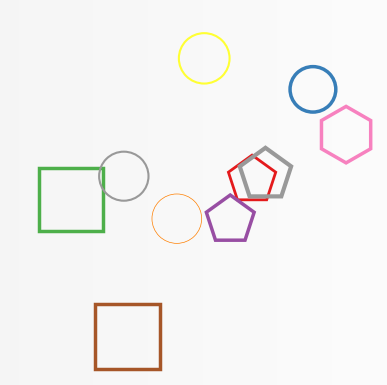[{"shape": "pentagon", "thickness": 2, "radius": 0.32, "center": [0.65, 0.533]}, {"shape": "circle", "thickness": 2.5, "radius": 0.3, "center": [0.808, 0.768]}, {"shape": "square", "thickness": 2.5, "radius": 0.41, "center": [0.182, 0.482]}, {"shape": "pentagon", "thickness": 2.5, "radius": 0.32, "center": [0.594, 0.429]}, {"shape": "circle", "thickness": 0.5, "radius": 0.32, "center": [0.456, 0.432]}, {"shape": "circle", "thickness": 1.5, "radius": 0.33, "center": [0.527, 0.848]}, {"shape": "square", "thickness": 2.5, "radius": 0.42, "center": [0.329, 0.125]}, {"shape": "hexagon", "thickness": 2.5, "radius": 0.37, "center": [0.893, 0.65]}, {"shape": "pentagon", "thickness": 3, "radius": 0.35, "center": [0.685, 0.546]}, {"shape": "circle", "thickness": 1.5, "radius": 0.32, "center": [0.32, 0.542]}]